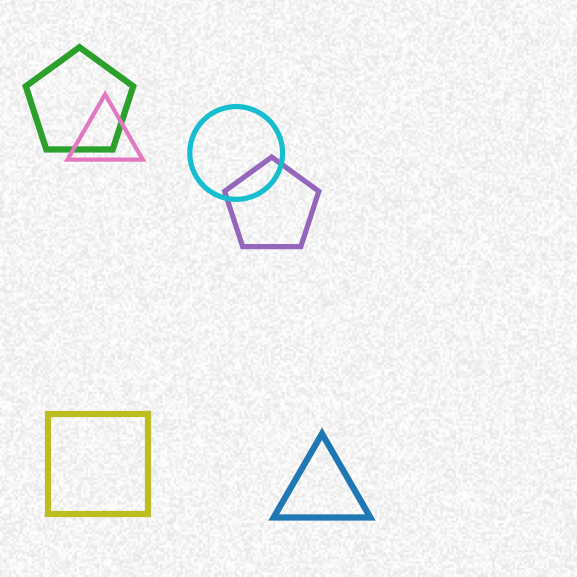[{"shape": "triangle", "thickness": 3, "radius": 0.48, "center": [0.558, 0.151]}, {"shape": "pentagon", "thickness": 3, "radius": 0.49, "center": [0.138, 0.819]}, {"shape": "pentagon", "thickness": 2.5, "radius": 0.43, "center": [0.471, 0.641]}, {"shape": "triangle", "thickness": 2, "radius": 0.38, "center": [0.182, 0.76]}, {"shape": "square", "thickness": 3, "radius": 0.43, "center": [0.17, 0.196]}, {"shape": "circle", "thickness": 2.5, "radius": 0.4, "center": [0.409, 0.734]}]